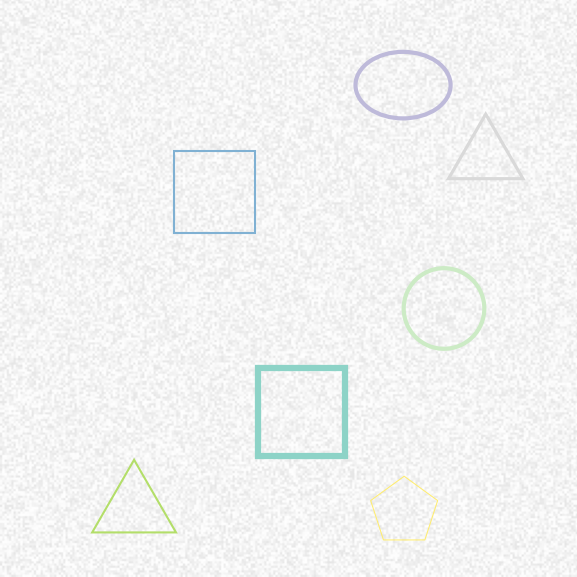[{"shape": "square", "thickness": 3, "radius": 0.38, "center": [0.522, 0.286]}, {"shape": "oval", "thickness": 2, "radius": 0.41, "center": [0.698, 0.852]}, {"shape": "square", "thickness": 1, "radius": 0.35, "center": [0.371, 0.667]}, {"shape": "triangle", "thickness": 1, "radius": 0.42, "center": [0.232, 0.119]}, {"shape": "triangle", "thickness": 1.5, "radius": 0.37, "center": [0.841, 0.727]}, {"shape": "circle", "thickness": 2, "radius": 0.35, "center": [0.769, 0.465]}, {"shape": "pentagon", "thickness": 0.5, "radius": 0.3, "center": [0.7, 0.114]}]